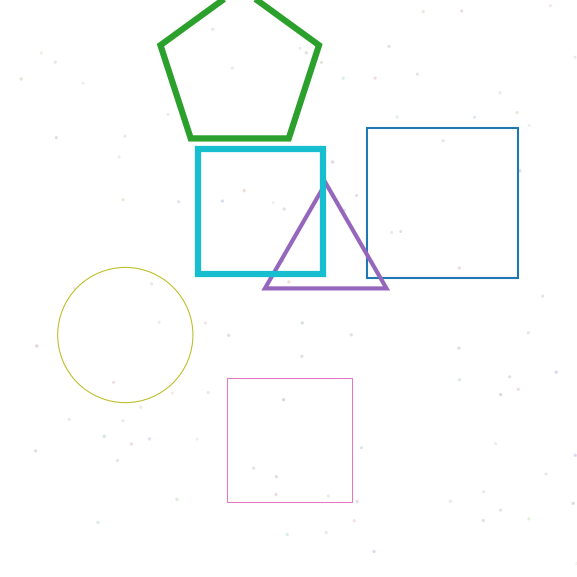[{"shape": "square", "thickness": 1, "radius": 0.65, "center": [0.766, 0.648]}, {"shape": "pentagon", "thickness": 3, "radius": 0.72, "center": [0.415, 0.876]}, {"shape": "triangle", "thickness": 2, "radius": 0.61, "center": [0.564, 0.56]}, {"shape": "square", "thickness": 0.5, "radius": 0.54, "center": [0.501, 0.237]}, {"shape": "circle", "thickness": 0.5, "radius": 0.59, "center": [0.217, 0.419]}, {"shape": "square", "thickness": 3, "radius": 0.54, "center": [0.451, 0.632]}]